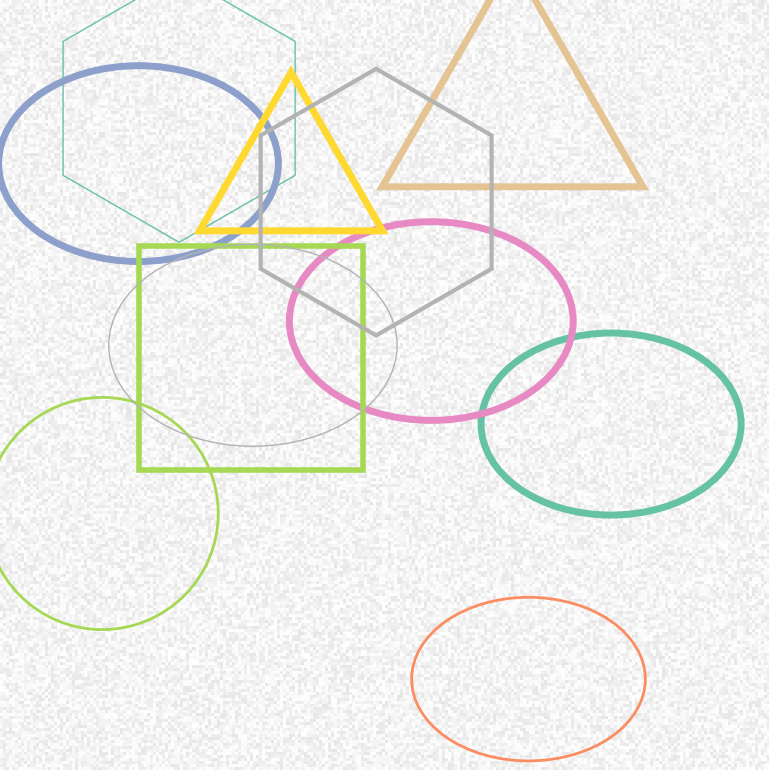[{"shape": "hexagon", "thickness": 0.5, "radius": 0.87, "center": [0.233, 0.859]}, {"shape": "oval", "thickness": 2.5, "radius": 0.84, "center": [0.794, 0.449]}, {"shape": "oval", "thickness": 1, "radius": 0.76, "center": [0.686, 0.118]}, {"shape": "oval", "thickness": 2.5, "radius": 0.91, "center": [0.18, 0.788]}, {"shape": "oval", "thickness": 2.5, "radius": 0.92, "center": [0.56, 0.583]}, {"shape": "square", "thickness": 2, "radius": 0.73, "center": [0.326, 0.535]}, {"shape": "circle", "thickness": 1, "radius": 0.75, "center": [0.133, 0.333]}, {"shape": "triangle", "thickness": 2.5, "radius": 0.69, "center": [0.378, 0.769]}, {"shape": "triangle", "thickness": 2.5, "radius": 0.98, "center": [0.666, 0.855]}, {"shape": "hexagon", "thickness": 1.5, "radius": 0.87, "center": [0.488, 0.738]}, {"shape": "oval", "thickness": 0.5, "radius": 0.94, "center": [0.328, 0.552]}]